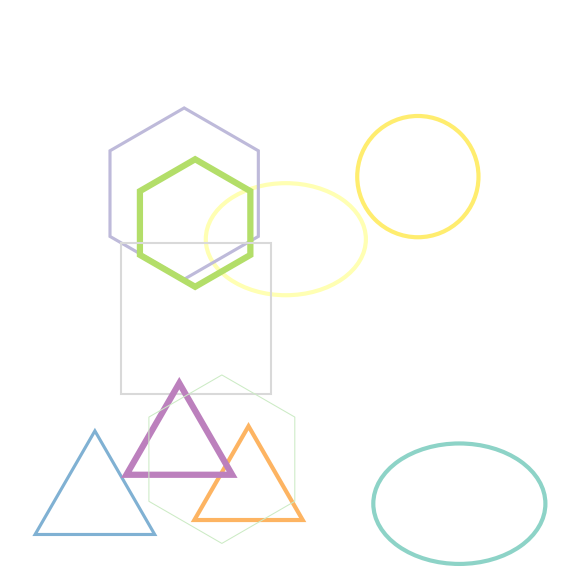[{"shape": "oval", "thickness": 2, "radius": 0.74, "center": [0.795, 0.127]}, {"shape": "oval", "thickness": 2, "radius": 0.69, "center": [0.495, 0.585]}, {"shape": "hexagon", "thickness": 1.5, "radius": 0.74, "center": [0.319, 0.664]}, {"shape": "triangle", "thickness": 1.5, "radius": 0.6, "center": [0.164, 0.133]}, {"shape": "triangle", "thickness": 2, "radius": 0.54, "center": [0.43, 0.153]}, {"shape": "hexagon", "thickness": 3, "radius": 0.55, "center": [0.338, 0.613]}, {"shape": "square", "thickness": 1, "radius": 0.65, "center": [0.339, 0.448]}, {"shape": "triangle", "thickness": 3, "radius": 0.53, "center": [0.31, 0.23]}, {"shape": "hexagon", "thickness": 0.5, "radius": 0.73, "center": [0.384, 0.204]}, {"shape": "circle", "thickness": 2, "radius": 0.52, "center": [0.724, 0.693]}]